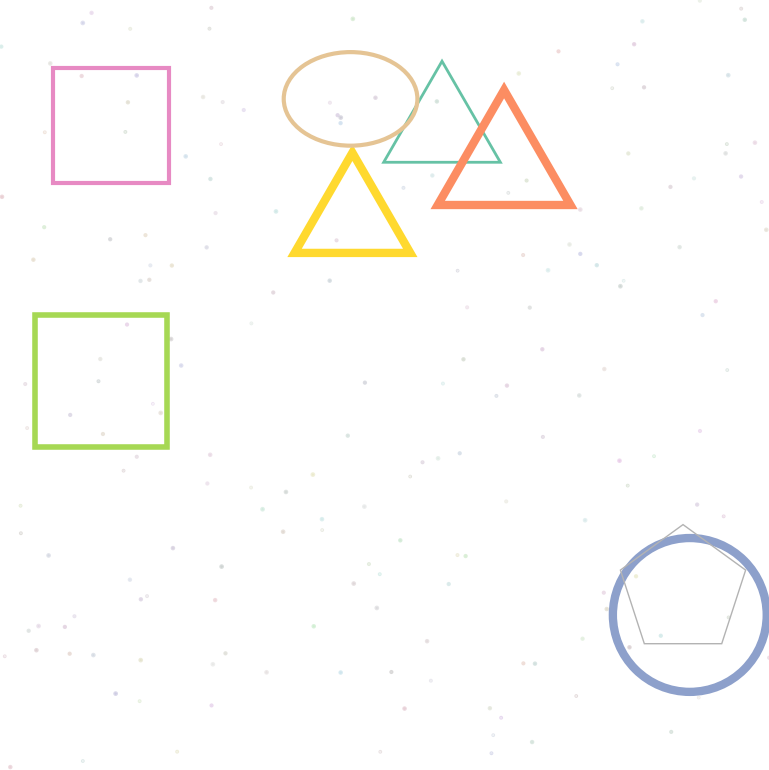[{"shape": "triangle", "thickness": 1, "radius": 0.44, "center": [0.574, 0.833]}, {"shape": "triangle", "thickness": 3, "radius": 0.5, "center": [0.655, 0.784]}, {"shape": "circle", "thickness": 3, "radius": 0.5, "center": [0.896, 0.201]}, {"shape": "square", "thickness": 1.5, "radius": 0.38, "center": [0.144, 0.837]}, {"shape": "square", "thickness": 2, "radius": 0.43, "center": [0.132, 0.505]}, {"shape": "triangle", "thickness": 3, "radius": 0.43, "center": [0.458, 0.715]}, {"shape": "oval", "thickness": 1.5, "radius": 0.43, "center": [0.455, 0.872]}, {"shape": "pentagon", "thickness": 0.5, "radius": 0.43, "center": [0.887, 0.233]}]